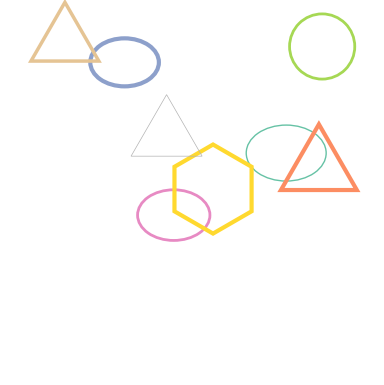[{"shape": "oval", "thickness": 1, "radius": 0.52, "center": [0.743, 0.602]}, {"shape": "triangle", "thickness": 3, "radius": 0.57, "center": [0.828, 0.563]}, {"shape": "oval", "thickness": 3, "radius": 0.45, "center": [0.324, 0.838]}, {"shape": "oval", "thickness": 2, "radius": 0.47, "center": [0.451, 0.441]}, {"shape": "circle", "thickness": 2, "radius": 0.42, "center": [0.837, 0.879]}, {"shape": "hexagon", "thickness": 3, "radius": 0.58, "center": [0.553, 0.509]}, {"shape": "triangle", "thickness": 2.5, "radius": 0.51, "center": [0.169, 0.892]}, {"shape": "triangle", "thickness": 0.5, "radius": 0.53, "center": [0.433, 0.648]}]